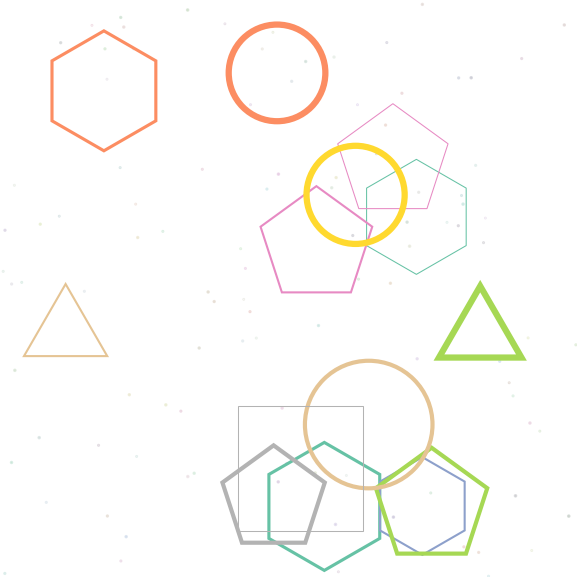[{"shape": "hexagon", "thickness": 0.5, "radius": 0.5, "center": [0.721, 0.624]}, {"shape": "hexagon", "thickness": 1.5, "radius": 0.55, "center": [0.562, 0.122]}, {"shape": "circle", "thickness": 3, "radius": 0.42, "center": [0.48, 0.873]}, {"shape": "hexagon", "thickness": 1.5, "radius": 0.52, "center": [0.18, 0.842]}, {"shape": "hexagon", "thickness": 1, "radius": 0.42, "center": [0.731, 0.123]}, {"shape": "pentagon", "thickness": 1, "radius": 0.51, "center": [0.548, 0.575]}, {"shape": "pentagon", "thickness": 0.5, "radius": 0.5, "center": [0.68, 0.719]}, {"shape": "triangle", "thickness": 3, "radius": 0.41, "center": [0.832, 0.421]}, {"shape": "pentagon", "thickness": 2, "radius": 0.51, "center": [0.747, 0.122]}, {"shape": "circle", "thickness": 3, "radius": 0.42, "center": [0.616, 0.662]}, {"shape": "triangle", "thickness": 1, "radius": 0.42, "center": [0.114, 0.424]}, {"shape": "circle", "thickness": 2, "radius": 0.55, "center": [0.638, 0.264]}, {"shape": "pentagon", "thickness": 2, "radius": 0.47, "center": [0.474, 0.135]}, {"shape": "square", "thickness": 0.5, "radius": 0.54, "center": [0.521, 0.188]}]